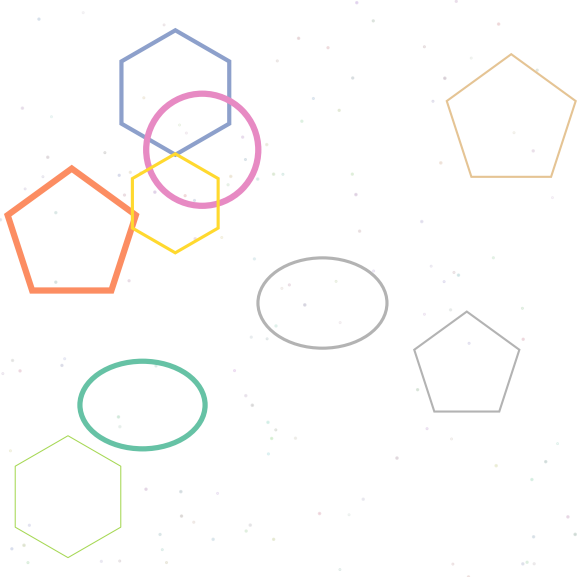[{"shape": "oval", "thickness": 2.5, "radius": 0.54, "center": [0.247, 0.298]}, {"shape": "pentagon", "thickness": 3, "radius": 0.58, "center": [0.124, 0.59]}, {"shape": "hexagon", "thickness": 2, "radius": 0.54, "center": [0.304, 0.839]}, {"shape": "circle", "thickness": 3, "radius": 0.49, "center": [0.35, 0.74]}, {"shape": "hexagon", "thickness": 0.5, "radius": 0.53, "center": [0.118, 0.139]}, {"shape": "hexagon", "thickness": 1.5, "radius": 0.43, "center": [0.303, 0.647]}, {"shape": "pentagon", "thickness": 1, "radius": 0.59, "center": [0.885, 0.788]}, {"shape": "oval", "thickness": 1.5, "radius": 0.56, "center": [0.558, 0.474]}, {"shape": "pentagon", "thickness": 1, "radius": 0.48, "center": [0.808, 0.364]}]